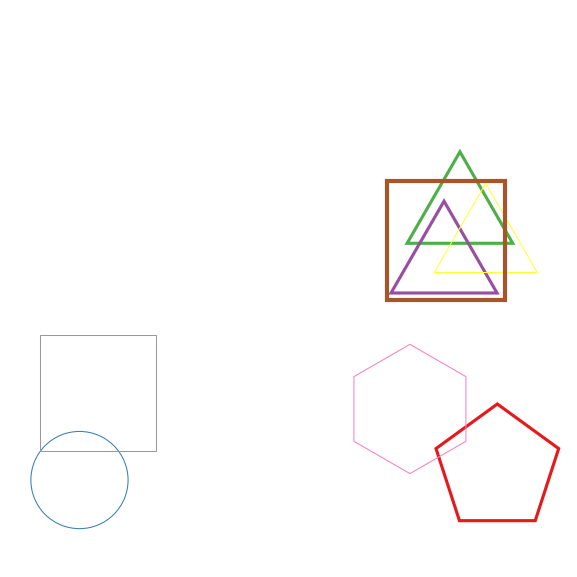[{"shape": "pentagon", "thickness": 1.5, "radius": 0.56, "center": [0.861, 0.188]}, {"shape": "circle", "thickness": 0.5, "radius": 0.42, "center": [0.138, 0.168]}, {"shape": "triangle", "thickness": 1.5, "radius": 0.53, "center": [0.796, 0.631]}, {"shape": "triangle", "thickness": 1.5, "radius": 0.53, "center": [0.769, 0.545]}, {"shape": "triangle", "thickness": 0.5, "radius": 0.52, "center": [0.841, 0.579]}, {"shape": "square", "thickness": 2, "radius": 0.51, "center": [0.773, 0.583]}, {"shape": "hexagon", "thickness": 0.5, "radius": 0.56, "center": [0.71, 0.291]}, {"shape": "square", "thickness": 0.5, "radius": 0.5, "center": [0.17, 0.319]}]